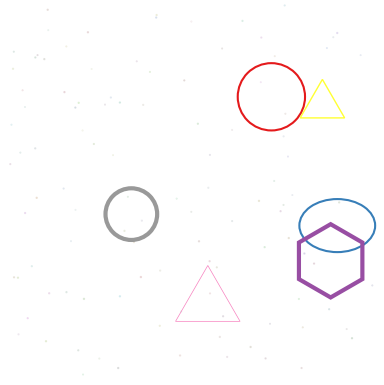[{"shape": "circle", "thickness": 1.5, "radius": 0.44, "center": [0.705, 0.749]}, {"shape": "oval", "thickness": 1.5, "radius": 0.49, "center": [0.876, 0.414]}, {"shape": "hexagon", "thickness": 3, "radius": 0.48, "center": [0.859, 0.323]}, {"shape": "triangle", "thickness": 1, "radius": 0.33, "center": [0.837, 0.727]}, {"shape": "triangle", "thickness": 0.5, "radius": 0.48, "center": [0.54, 0.214]}, {"shape": "circle", "thickness": 3, "radius": 0.34, "center": [0.341, 0.444]}]